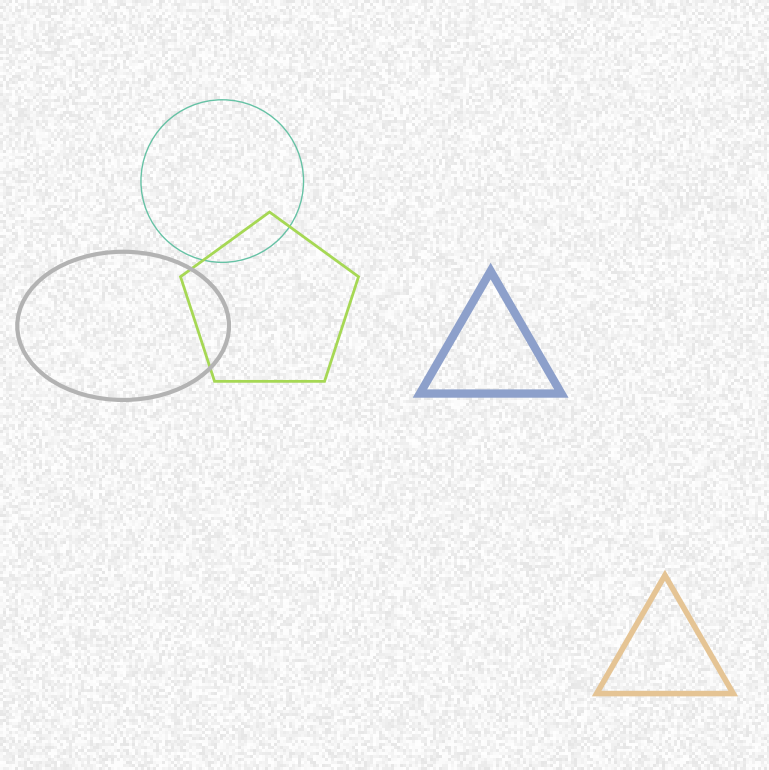[{"shape": "circle", "thickness": 0.5, "radius": 0.53, "center": [0.289, 0.765]}, {"shape": "triangle", "thickness": 3, "radius": 0.53, "center": [0.637, 0.542]}, {"shape": "pentagon", "thickness": 1, "radius": 0.61, "center": [0.35, 0.603]}, {"shape": "triangle", "thickness": 2, "radius": 0.51, "center": [0.864, 0.15]}, {"shape": "oval", "thickness": 1.5, "radius": 0.69, "center": [0.16, 0.577]}]